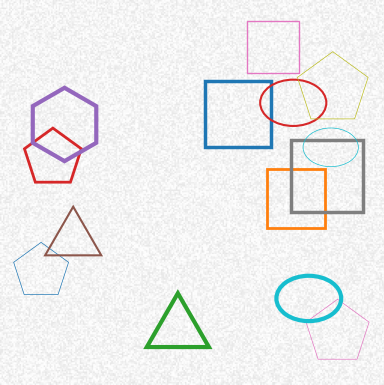[{"shape": "square", "thickness": 2.5, "radius": 0.43, "center": [0.618, 0.703]}, {"shape": "pentagon", "thickness": 0.5, "radius": 0.37, "center": [0.107, 0.296]}, {"shape": "square", "thickness": 2, "radius": 0.38, "center": [0.769, 0.485]}, {"shape": "triangle", "thickness": 3, "radius": 0.47, "center": [0.462, 0.145]}, {"shape": "oval", "thickness": 1.5, "radius": 0.43, "center": [0.762, 0.733]}, {"shape": "pentagon", "thickness": 2, "radius": 0.39, "center": [0.137, 0.59]}, {"shape": "hexagon", "thickness": 3, "radius": 0.48, "center": [0.168, 0.677]}, {"shape": "triangle", "thickness": 1.5, "radius": 0.42, "center": [0.19, 0.379]}, {"shape": "square", "thickness": 1, "radius": 0.34, "center": [0.709, 0.879]}, {"shape": "pentagon", "thickness": 0.5, "radius": 0.43, "center": [0.877, 0.137]}, {"shape": "square", "thickness": 2.5, "radius": 0.47, "center": [0.849, 0.544]}, {"shape": "pentagon", "thickness": 0.5, "radius": 0.48, "center": [0.864, 0.769]}, {"shape": "oval", "thickness": 3, "radius": 0.42, "center": [0.802, 0.225]}, {"shape": "oval", "thickness": 0.5, "radius": 0.36, "center": [0.859, 0.617]}]